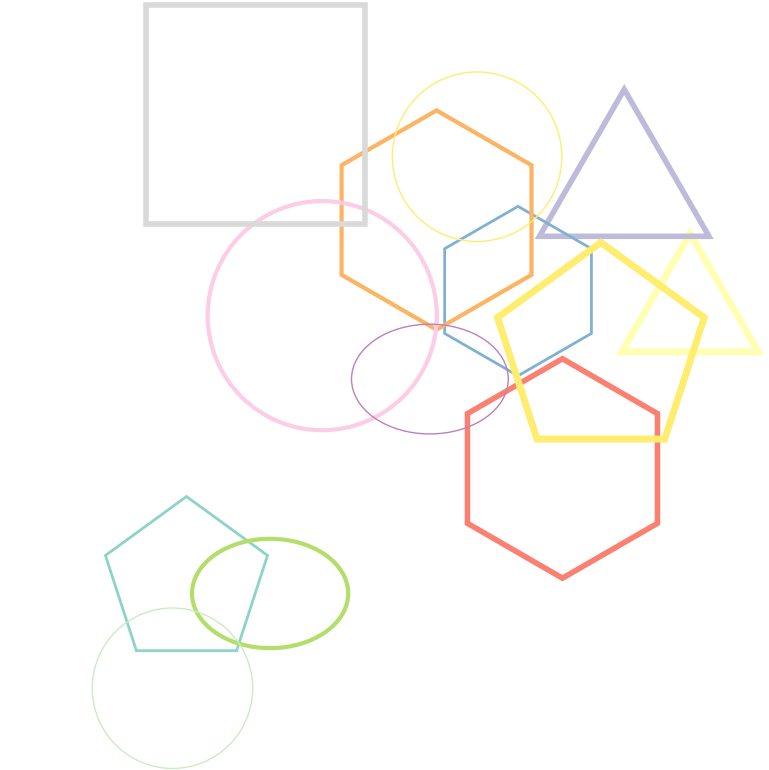[{"shape": "pentagon", "thickness": 1, "radius": 0.55, "center": [0.242, 0.244]}, {"shape": "triangle", "thickness": 2.5, "radius": 0.51, "center": [0.896, 0.594]}, {"shape": "triangle", "thickness": 2, "radius": 0.64, "center": [0.811, 0.757]}, {"shape": "hexagon", "thickness": 2, "radius": 0.71, "center": [0.73, 0.392]}, {"shape": "hexagon", "thickness": 1, "radius": 0.55, "center": [0.673, 0.622]}, {"shape": "hexagon", "thickness": 1.5, "radius": 0.71, "center": [0.567, 0.714]}, {"shape": "oval", "thickness": 1.5, "radius": 0.51, "center": [0.351, 0.229]}, {"shape": "circle", "thickness": 1.5, "radius": 0.74, "center": [0.418, 0.59]}, {"shape": "square", "thickness": 2, "radius": 0.71, "center": [0.332, 0.851]}, {"shape": "oval", "thickness": 0.5, "radius": 0.51, "center": [0.558, 0.508]}, {"shape": "circle", "thickness": 0.5, "radius": 0.52, "center": [0.224, 0.106]}, {"shape": "pentagon", "thickness": 2.5, "radius": 0.71, "center": [0.78, 0.544]}, {"shape": "circle", "thickness": 0.5, "radius": 0.55, "center": [0.62, 0.797]}]